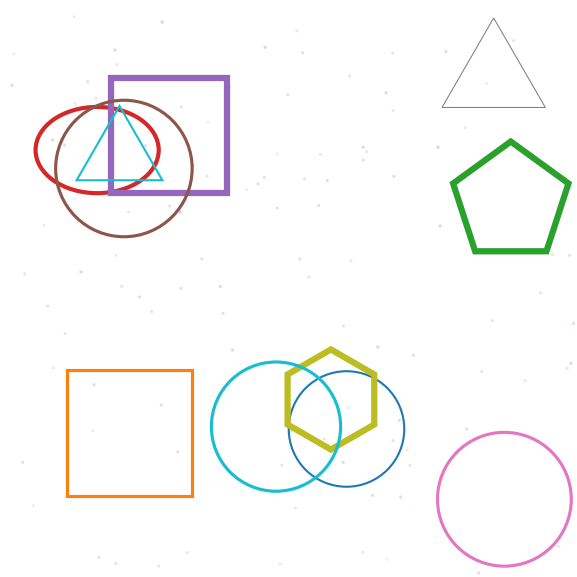[{"shape": "circle", "thickness": 1, "radius": 0.5, "center": [0.6, 0.256]}, {"shape": "square", "thickness": 1.5, "radius": 0.54, "center": [0.224, 0.249]}, {"shape": "pentagon", "thickness": 3, "radius": 0.53, "center": [0.884, 0.649]}, {"shape": "oval", "thickness": 2, "radius": 0.53, "center": [0.168, 0.739]}, {"shape": "square", "thickness": 3, "radius": 0.5, "center": [0.293, 0.765]}, {"shape": "circle", "thickness": 1.5, "radius": 0.59, "center": [0.215, 0.707]}, {"shape": "circle", "thickness": 1.5, "radius": 0.58, "center": [0.873, 0.135]}, {"shape": "triangle", "thickness": 0.5, "radius": 0.52, "center": [0.855, 0.865]}, {"shape": "hexagon", "thickness": 3, "radius": 0.43, "center": [0.573, 0.307]}, {"shape": "triangle", "thickness": 1, "radius": 0.43, "center": [0.207, 0.73]}, {"shape": "circle", "thickness": 1.5, "radius": 0.56, "center": [0.478, 0.26]}]